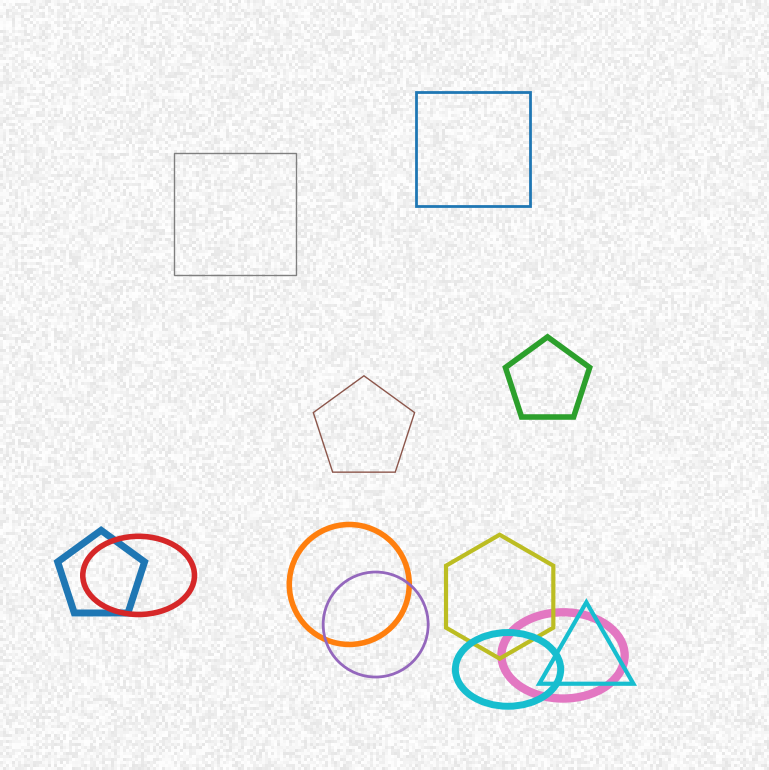[{"shape": "pentagon", "thickness": 2.5, "radius": 0.3, "center": [0.131, 0.252]}, {"shape": "square", "thickness": 1, "radius": 0.37, "center": [0.614, 0.806]}, {"shape": "circle", "thickness": 2, "radius": 0.39, "center": [0.454, 0.241]}, {"shape": "pentagon", "thickness": 2, "radius": 0.29, "center": [0.711, 0.505]}, {"shape": "oval", "thickness": 2, "radius": 0.36, "center": [0.18, 0.253]}, {"shape": "circle", "thickness": 1, "radius": 0.34, "center": [0.488, 0.189]}, {"shape": "pentagon", "thickness": 0.5, "radius": 0.35, "center": [0.473, 0.443]}, {"shape": "oval", "thickness": 3, "radius": 0.4, "center": [0.731, 0.149]}, {"shape": "square", "thickness": 0.5, "radius": 0.39, "center": [0.305, 0.722]}, {"shape": "hexagon", "thickness": 1.5, "radius": 0.4, "center": [0.649, 0.225]}, {"shape": "oval", "thickness": 2.5, "radius": 0.34, "center": [0.66, 0.131]}, {"shape": "triangle", "thickness": 1.5, "radius": 0.35, "center": [0.761, 0.147]}]